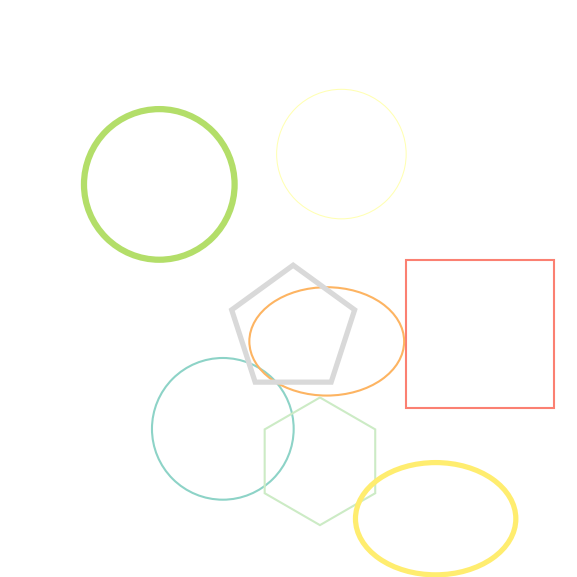[{"shape": "circle", "thickness": 1, "radius": 0.61, "center": [0.386, 0.257]}, {"shape": "circle", "thickness": 0.5, "radius": 0.56, "center": [0.591, 0.732]}, {"shape": "square", "thickness": 1, "radius": 0.64, "center": [0.831, 0.421]}, {"shape": "oval", "thickness": 1, "radius": 0.67, "center": [0.566, 0.408]}, {"shape": "circle", "thickness": 3, "radius": 0.65, "center": [0.276, 0.68]}, {"shape": "pentagon", "thickness": 2.5, "radius": 0.56, "center": [0.508, 0.428]}, {"shape": "hexagon", "thickness": 1, "radius": 0.55, "center": [0.554, 0.2]}, {"shape": "oval", "thickness": 2.5, "radius": 0.69, "center": [0.754, 0.101]}]